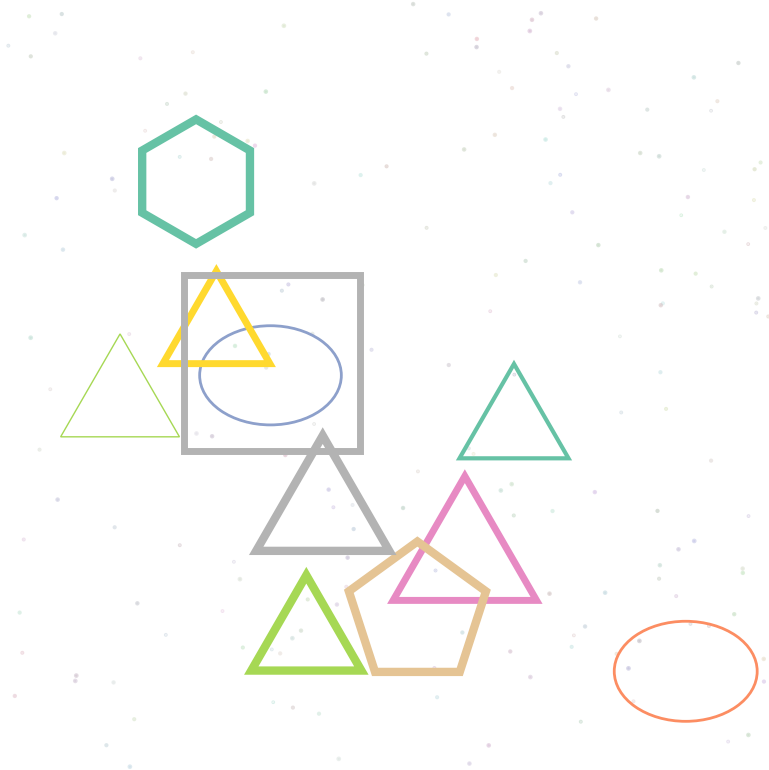[{"shape": "triangle", "thickness": 1.5, "radius": 0.41, "center": [0.668, 0.446]}, {"shape": "hexagon", "thickness": 3, "radius": 0.4, "center": [0.255, 0.764]}, {"shape": "oval", "thickness": 1, "radius": 0.46, "center": [0.891, 0.128]}, {"shape": "oval", "thickness": 1, "radius": 0.46, "center": [0.351, 0.513]}, {"shape": "triangle", "thickness": 2.5, "radius": 0.54, "center": [0.604, 0.274]}, {"shape": "triangle", "thickness": 0.5, "radius": 0.45, "center": [0.156, 0.477]}, {"shape": "triangle", "thickness": 3, "radius": 0.41, "center": [0.398, 0.17]}, {"shape": "triangle", "thickness": 2.5, "radius": 0.4, "center": [0.281, 0.568]}, {"shape": "pentagon", "thickness": 3, "radius": 0.47, "center": [0.542, 0.203]}, {"shape": "triangle", "thickness": 3, "radius": 0.5, "center": [0.419, 0.334]}, {"shape": "square", "thickness": 2.5, "radius": 0.57, "center": [0.353, 0.529]}]